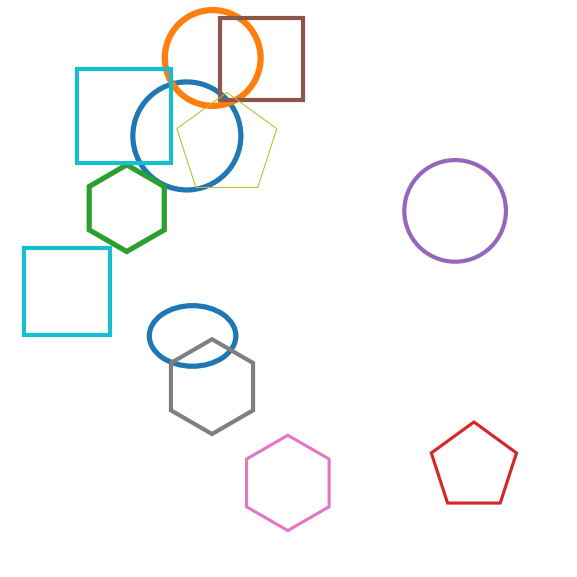[{"shape": "oval", "thickness": 2.5, "radius": 0.37, "center": [0.333, 0.417]}, {"shape": "circle", "thickness": 2.5, "radius": 0.47, "center": [0.324, 0.764]}, {"shape": "circle", "thickness": 3, "radius": 0.41, "center": [0.368, 0.899]}, {"shape": "hexagon", "thickness": 2.5, "radius": 0.38, "center": [0.219, 0.639]}, {"shape": "pentagon", "thickness": 1.5, "radius": 0.39, "center": [0.821, 0.191]}, {"shape": "circle", "thickness": 2, "radius": 0.44, "center": [0.788, 0.634]}, {"shape": "square", "thickness": 2, "radius": 0.36, "center": [0.453, 0.897]}, {"shape": "hexagon", "thickness": 1.5, "radius": 0.41, "center": [0.498, 0.163]}, {"shape": "hexagon", "thickness": 2, "radius": 0.41, "center": [0.367, 0.33]}, {"shape": "pentagon", "thickness": 0.5, "radius": 0.46, "center": [0.393, 0.748]}, {"shape": "square", "thickness": 2, "radius": 0.41, "center": [0.215, 0.798]}, {"shape": "square", "thickness": 2, "radius": 0.37, "center": [0.116, 0.494]}]